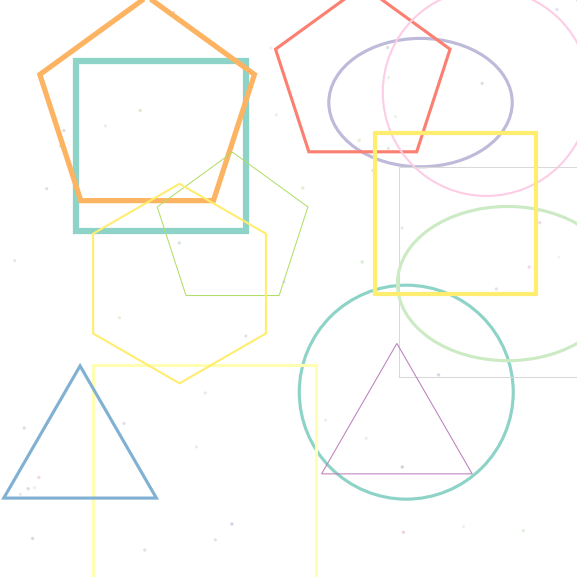[{"shape": "circle", "thickness": 1.5, "radius": 0.93, "center": [0.703, 0.32]}, {"shape": "square", "thickness": 3, "radius": 0.74, "center": [0.279, 0.747]}, {"shape": "square", "thickness": 1.5, "radius": 0.96, "center": [0.354, 0.174]}, {"shape": "oval", "thickness": 1.5, "radius": 0.79, "center": [0.728, 0.821]}, {"shape": "pentagon", "thickness": 1.5, "radius": 0.79, "center": [0.628, 0.865]}, {"shape": "triangle", "thickness": 1.5, "radius": 0.76, "center": [0.139, 0.213]}, {"shape": "pentagon", "thickness": 2.5, "radius": 0.98, "center": [0.255, 0.81]}, {"shape": "pentagon", "thickness": 0.5, "radius": 0.69, "center": [0.403, 0.598]}, {"shape": "circle", "thickness": 1, "radius": 0.9, "center": [0.842, 0.839]}, {"shape": "square", "thickness": 0.5, "radius": 0.91, "center": [0.873, 0.528]}, {"shape": "triangle", "thickness": 0.5, "radius": 0.75, "center": [0.687, 0.254]}, {"shape": "oval", "thickness": 1.5, "radius": 0.95, "center": [0.879, 0.508]}, {"shape": "square", "thickness": 2, "radius": 0.7, "center": [0.788, 0.63]}, {"shape": "hexagon", "thickness": 1, "radius": 0.86, "center": [0.311, 0.508]}]